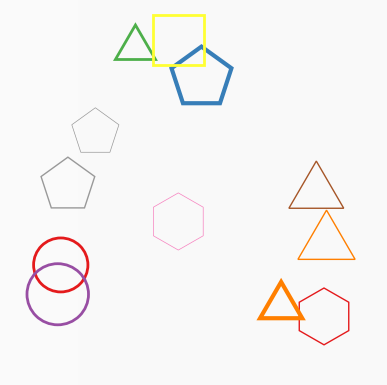[{"shape": "hexagon", "thickness": 1, "radius": 0.37, "center": [0.836, 0.178]}, {"shape": "circle", "thickness": 2, "radius": 0.35, "center": [0.157, 0.312]}, {"shape": "pentagon", "thickness": 3, "radius": 0.41, "center": [0.52, 0.798]}, {"shape": "triangle", "thickness": 2, "radius": 0.3, "center": [0.35, 0.875]}, {"shape": "circle", "thickness": 2, "radius": 0.4, "center": [0.149, 0.236]}, {"shape": "triangle", "thickness": 3, "radius": 0.31, "center": [0.726, 0.205]}, {"shape": "triangle", "thickness": 1, "radius": 0.43, "center": [0.843, 0.369]}, {"shape": "square", "thickness": 2, "radius": 0.33, "center": [0.461, 0.896]}, {"shape": "triangle", "thickness": 1, "radius": 0.41, "center": [0.816, 0.5]}, {"shape": "hexagon", "thickness": 0.5, "radius": 0.37, "center": [0.46, 0.425]}, {"shape": "pentagon", "thickness": 0.5, "radius": 0.32, "center": [0.246, 0.656]}, {"shape": "pentagon", "thickness": 1, "radius": 0.36, "center": [0.175, 0.519]}]